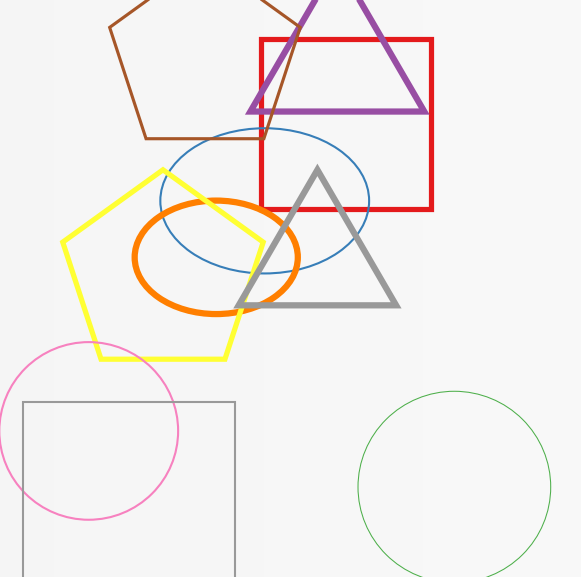[{"shape": "square", "thickness": 2.5, "radius": 0.73, "center": [0.596, 0.785]}, {"shape": "oval", "thickness": 1, "radius": 0.9, "center": [0.455, 0.651]}, {"shape": "circle", "thickness": 0.5, "radius": 0.83, "center": [0.782, 0.156]}, {"shape": "triangle", "thickness": 3, "radius": 0.86, "center": [0.58, 0.892]}, {"shape": "oval", "thickness": 3, "radius": 0.7, "center": [0.372, 0.554]}, {"shape": "pentagon", "thickness": 2.5, "radius": 0.91, "center": [0.28, 0.524]}, {"shape": "pentagon", "thickness": 1.5, "radius": 0.86, "center": [0.353, 0.898]}, {"shape": "circle", "thickness": 1, "radius": 0.77, "center": [0.153, 0.253]}, {"shape": "square", "thickness": 1, "radius": 0.91, "center": [0.222, 0.121]}, {"shape": "triangle", "thickness": 3, "radius": 0.78, "center": [0.546, 0.549]}]